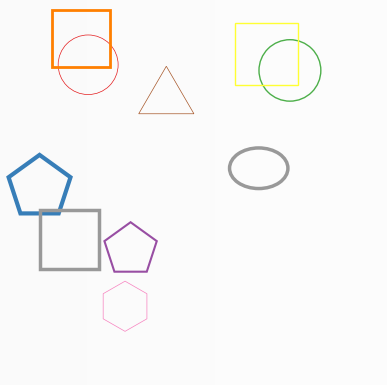[{"shape": "circle", "thickness": 0.5, "radius": 0.39, "center": [0.227, 0.832]}, {"shape": "pentagon", "thickness": 3, "radius": 0.42, "center": [0.102, 0.514]}, {"shape": "circle", "thickness": 1, "radius": 0.4, "center": [0.748, 0.817]}, {"shape": "pentagon", "thickness": 1.5, "radius": 0.36, "center": [0.337, 0.352]}, {"shape": "square", "thickness": 2, "radius": 0.37, "center": [0.209, 0.899]}, {"shape": "square", "thickness": 1, "radius": 0.41, "center": [0.689, 0.86]}, {"shape": "triangle", "thickness": 0.5, "radius": 0.41, "center": [0.429, 0.746]}, {"shape": "hexagon", "thickness": 0.5, "radius": 0.33, "center": [0.323, 0.205]}, {"shape": "square", "thickness": 2.5, "radius": 0.38, "center": [0.18, 0.377]}, {"shape": "oval", "thickness": 2.5, "radius": 0.38, "center": [0.668, 0.563]}]